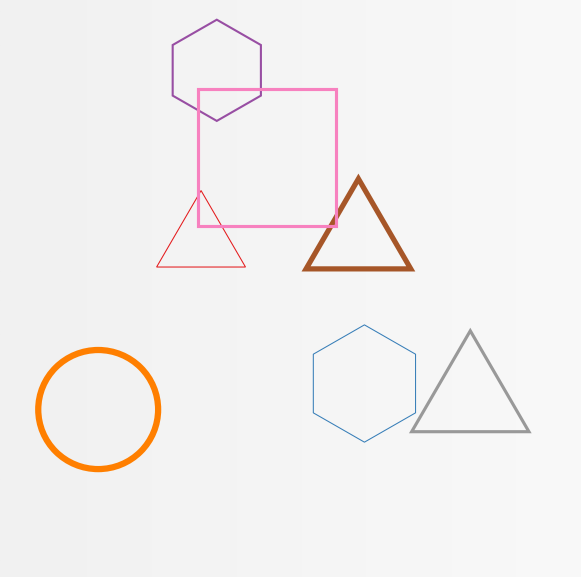[{"shape": "triangle", "thickness": 0.5, "radius": 0.44, "center": [0.346, 0.581]}, {"shape": "hexagon", "thickness": 0.5, "radius": 0.51, "center": [0.627, 0.335]}, {"shape": "hexagon", "thickness": 1, "radius": 0.44, "center": [0.373, 0.877]}, {"shape": "circle", "thickness": 3, "radius": 0.52, "center": [0.169, 0.29]}, {"shape": "triangle", "thickness": 2.5, "radius": 0.52, "center": [0.617, 0.586]}, {"shape": "square", "thickness": 1.5, "radius": 0.59, "center": [0.459, 0.726]}, {"shape": "triangle", "thickness": 1.5, "radius": 0.58, "center": [0.809, 0.31]}]